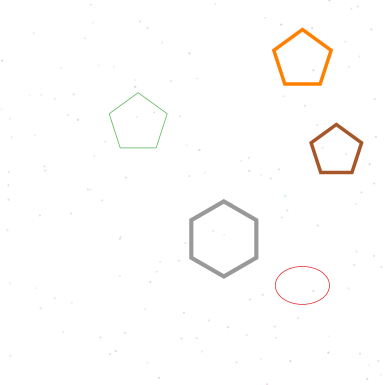[{"shape": "oval", "thickness": 0.5, "radius": 0.35, "center": [0.785, 0.259]}, {"shape": "pentagon", "thickness": 0.5, "radius": 0.4, "center": [0.359, 0.68]}, {"shape": "pentagon", "thickness": 2.5, "radius": 0.39, "center": [0.786, 0.845]}, {"shape": "pentagon", "thickness": 2.5, "radius": 0.34, "center": [0.874, 0.608]}, {"shape": "hexagon", "thickness": 3, "radius": 0.49, "center": [0.581, 0.379]}]